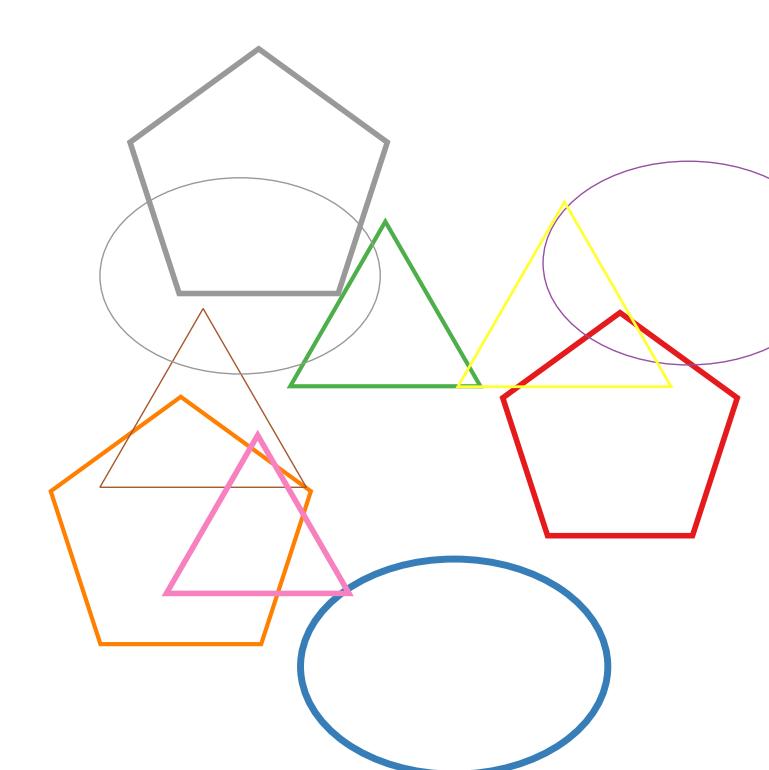[{"shape": "pentagon", "thickness": 2, "radius": 0.8, "center": [0.805, 0.434]}, {"shape": "oval", "thickness": 2.5, "radius": 1.0, "center": [0.59, 0.134]}, {"shape": "triangle", "thickness": 1.5, "radius": 0.71, "center": [0.5, 0.57]}, {"shape": "oval", "thickness": 0.5, "radius": 0.94, "center": [0.894, 0.658]}, {"shape": "pentagon", "thickness": 1.5, "radius": 0.89, "center": [0.235, 0.307]}, {"shape": "triangle", "thickness": 1, "radius": 0.8, "center": [0.733, 0.578]}, {"shape": "triangle", "thickness": 0.5, "radius": 0.77, "center": [0.264, 0.445]}, {"shape": "triangle", "thickness": 2, "radius": 0.68, "center": [0.335, 0.298]}, {"shape": "oval", "thickness": 0.5, "radius": 0.91, "center": [0.312, 0.642]}, {"shape": "pentagon", "thickness": 2, "radius": 0.88, "center": [0.336, 0.761]}]